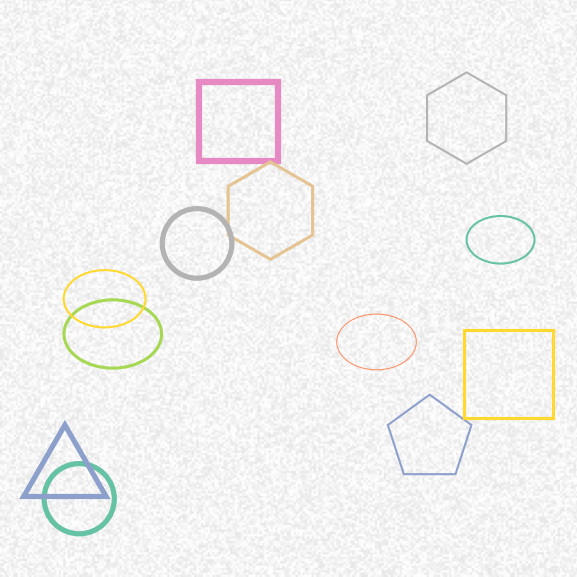[{"shape": "oval", "thickness": 1, "radius": 0.29, "center": [0.867, 0.584]}, {"shape": "circle", "thickness": 2.5, "radius": 0.3, "center": [0.137, 0.136]}, {"shape": "oval", "thickness": 0.5, "radius": 0.34, "center": [0.652, 0.407]}, {"shape": "triangle", "thickness": 2.5, "radius": 0.41, "center": [0.112, 0.181]}, {"shape": "pentagon", "thickness": 1, "radius": 0.38, "center": [0.744, 0.24]}, {"shape": "square", "thickness": 3, "radius": 0.34, "center": [0.413, 0.789]}, {"shape": "oval", "thickness": 1.5, "radius": 0.42, "center": [0.195, 0.421]}, {"shape": "oval", "thickness": 1, "radius": 0.35, "center": [0.181, 0.482]}, {"shape": "square", "thickness": 1.5, "radius": 0.38, "center": [0.88, 0.352]}, {"shape": "hexagon", "thickness": 1.5, "radius": 0.42, "center": [0.468, 0.634]}, {"shape": "hexagon", "thickness": 1, "radius": 0.4, "center": [0.808, 0.795]}, {"shape": "circle", "thickness": 2.5, "radius": 0.3, "center": [0.341, 0.578]}]